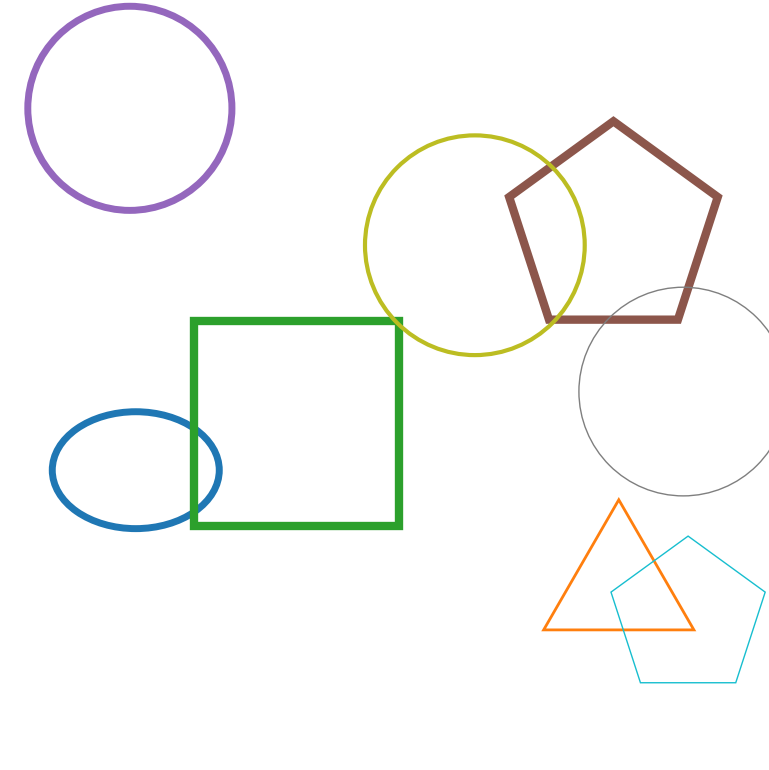[{"shape": "oval", "thickness": 2.5, "radius": 0.54, "center": [0.176, 0.389]}, {"shape": "triangle", "thickness": 1, "radius": 0.56, "center": [0.804, 0.238]}, {"shape": "square", "thickness": 3, "radius": 0.67, "center": [0.385, 0.45]}, {"shape": "circle", "thickness": 2.5, "radius": 0.66, "center": [0.169, 0.859]}, {"shape": "pentagon", "thickness": 3, "radius": 0.71, "center": [0.797, 0.7]}, {"shape": "circle", "thickness": 0.5, "radius": 0.68, "center": [0.887, 0.491]}, {"shape": "circle", "thickness": 1.5, "radius": 0.71, "center": [0.617, 0.682]}, {"shape": "pentagon", "thickness": 0.5, "radius": 0.53, "center": [0.894, 0.198]}]